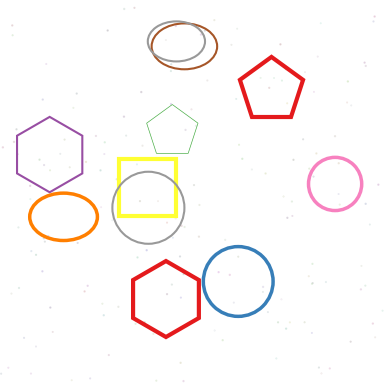[{"shape": "pentagon", "thickness": 3, "radius": 0.43, "center": [0.705, 0.766]}, {"shape": "hexagon", "thickness": 3, "radius": 0.49, "center": [0.431, 0.223]}, {"shape": "circle", "thickness": 2.5, "radius": 0.45, "center": [0.619, 0.269]}, {"shape": "pentagon", "thickness": 0.5, "radius": 0.35, "center": [0.448, 0.658]}, {"shape": "hexagon", "thickness": 1.5, "radius": 0.49, "center": [0.129, 0.599]}, {"shape": "oval", "thickness": 2.5, "radius": 0.44, "center": [0.165, 0.437]}, {"shape": "square", "thickness": 3, "radius": 0.37, "center": [0.382, 0.513]}, {"shape": "oval", "thickness": 1.5, "radius": 0.43, "center": [0.479, 0.88]}, {"shape": "circle", "thickness": 2.5, "radius": 0.35, "center": [0.87, 0.522]}, {"shape": "oval", "thickness": 1.5, "radius": 0.37, "center": [0.458, 0.892]}, {"shape": "circle", "thickness": 1.5, "radius": 0.47, "center": [0.385, 0.46]}]